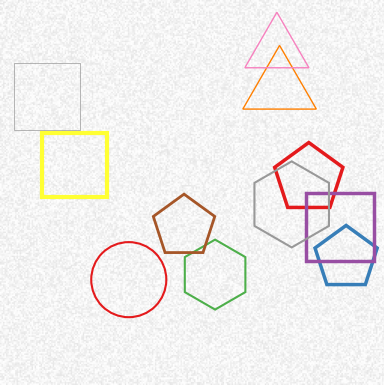[{"shape": "pentagon", "thickness": 2.5, "radius": 0.47, "center": [0.802, 0.537]}, {"shape": "circle", "thickness": 1.5, "radius": 0.49, "center": [0.334, 0.274]}, {"shape": "pentagon", "thickness": 2.5, "radius": 0.42, "center": [0.899, 0.33]}, {"shape": "hexagon", "thickness": 1.5, "radius": 0.45, "center": [0.559, 0.287]}, {"shape": "square", "thickness": 2.5, "radius": 0.44, "center": [0.883, 0.411]}, {"shape": "triangle", "thickness": 1, "radius": 0.55, "center": [0.726, 0.772]}, {"shape": "square", "thickness": 3, "radius": 0.42, "center": [0.193, 0.572]}, {"shape": "pentagon", "thickness": 2, "radius": 0.42, "center": [0.478, 0.412]}, {"shape": "triangle", "thickness": 1, "radius": 0.48, "center": [0.719, 0.872]}, {"shape": "square", "thickness": 0.5, "radius": 0.43, "center": [0.122, 0.75]}, {"shape": "hexagon", "thickness": 1.5, "radius": 0.56, "center": [0.758, 0.469]}]